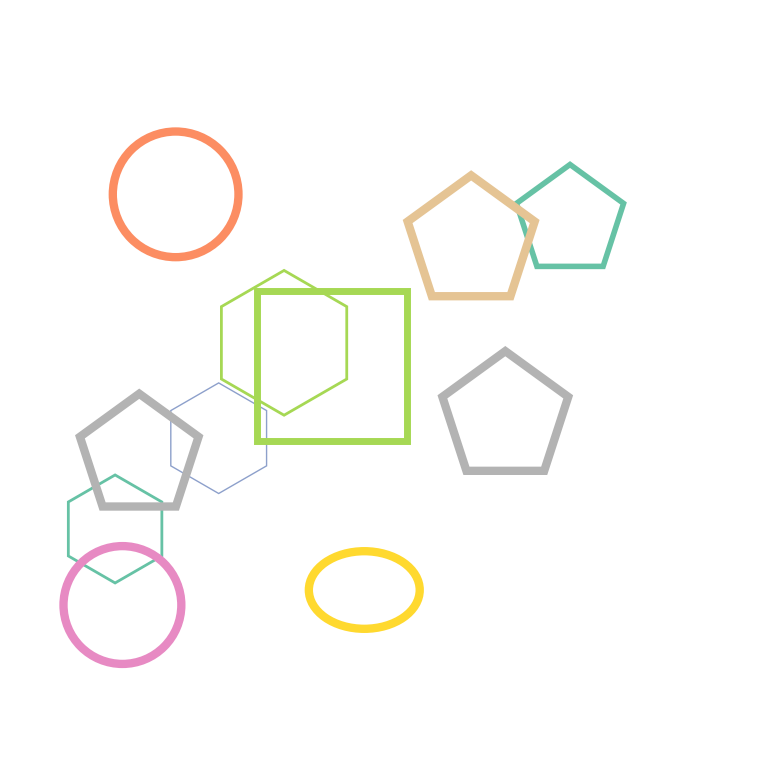[{"shape": "hexagon", "thickness": 1, "radius": 0.35, "center": [0.149, 0.313]}, {"shape": "pentagon", "thickness": 2, "radius": 0.37, "center": [0.74, 0.713]}, {"shape": "circle", "thickness": 3, "radius": 0.41, "center": [0.228, 0.748]}, {"shape": "hexagon", "thickness": 0.5, "radius": 0.36, "center": [0.284, 0.431]}, {"shape": "circle", "thickness": 3, "radius": 0.38, "center": [0.159, 0.214]}, {"shape": "hexagon", "thickness": 1, "radius": 0.47, "center": [0.369, 0.555]}, {"shape": "square", "thickness": 2.5, "radius": 0.49, "center": [0.431, 0.525]}, {"shape": "oval", "thickness": 3, "radius": 0.36, "center": [0.473, 0.234]}, {"shape": "pentagon", "thickness": 3, "radius": 0.43, "center": [0.612, 0.685]}, {"shape": "pentagon", "thickness": 3, "radius": 0.4, "center": [0.181, 0.408]}, {"shape": "pentagon", "thickness": 3, "radius": 0.43, "center": [0.656, 0.458]}]